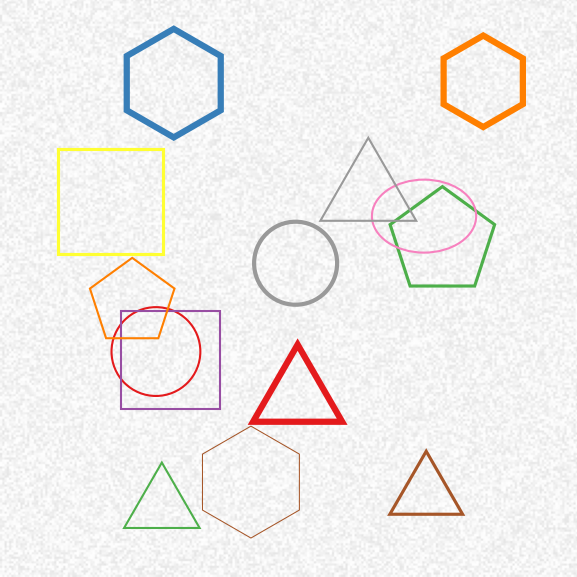[{"shape": "triangle", "thickness": 3, "radius": 0.45, "center": [0.515, 0.313]}, {"shape": "circle", "thickness": 1, "radius": 0.38, "center": [0.27, 0.39]}, {"shape": "hexagon", "thickness": 3, "radius": 0.47, "center": [0.301, 0.855]}, {"shape": "triangle", "thickness": 1, "radius": 0.38, "center": [0.28, 0.123]}, {"shape": "pentagon", "thickness": 1.5, "radius": 0.48, "center": [0.766, 0.581]}, {"shape": "square", "thickness": 1, "radius": 0.43, "center": [0.295, 0.376]}, {"shape": "pentagon", "thickness": 1, "radius": 0.38, "center": [0.229, 0.476]}, {"shape": "hexagon", "thickness": 3, "radius": 0.4, "center": [0.837, 0.858]}, {"shape": "square", "thickness": 1.5, "radius": 0.45, "center": [0.191, 0.651]}, {"shape": "triangle", "thickness": 1.5, "radius": 0.36, "center": [0.738, 0.145]}, {"shape": "hexagon", "thickness": 0.5, "radius": 0.48, "center": [0.435, 0.164]}, {"shape": "oval", "thickness": 1, "radius": 0.45, "center": [0.734, 0.625]}, {"shape": "triangle", "thickness": 1, "radius": 0.48, "center": [0.638, 0.665]}, {"shape": "circle", "thickness": 2, "radius": 0.36, "center": [0.512, 0.543]}]